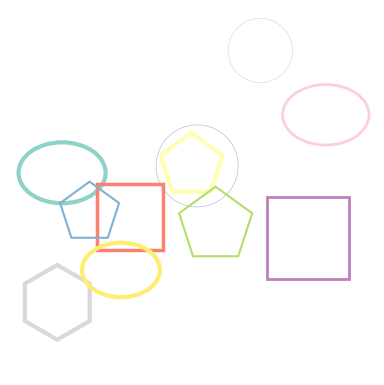[{"shape": "oval", "thickness": 3, "radius": 0.57, "center": [0.161, 0.551]}, {"shape": "pentagon", "thickness": 3, "radius": 0.42, "center": [0.497, 0.571]}, {"shape": "circle", "thickness": 0.5, "radius": 0.53, "center": [0.512, 0.569]}, {"shape": "square", "thickness": 2.5, "radius": 0.43, "center": [0.338, 0.437]}, {"shape": "pentagon", "thickness": 1.5, "radius": 0.4, "center": [0.233, 0.448]}, {"shape": "pentagon", "thickness": 1.5, "radius": 0.5, "center": [0.56, 0.415]}, {"shape": "oval", "thickness": 2, "radius": 0.56, "center": [0.846, 0.702]}, {"shape": "hexagon", "thickness": 3, "radius": 0.49, "center": [0.149, 0.215]}, {"shape": "square", "thickness": 2, "radius": 0.53, "center": [0.8, 0.382]}, {"shape": "circle", "thickness": 0.5, "radius": 0.42, "center": [0.676, 0.869]}, {"shape": "oval", "thickness": 3, "radius": 0.51, "center": [0.314, 0.299]}]